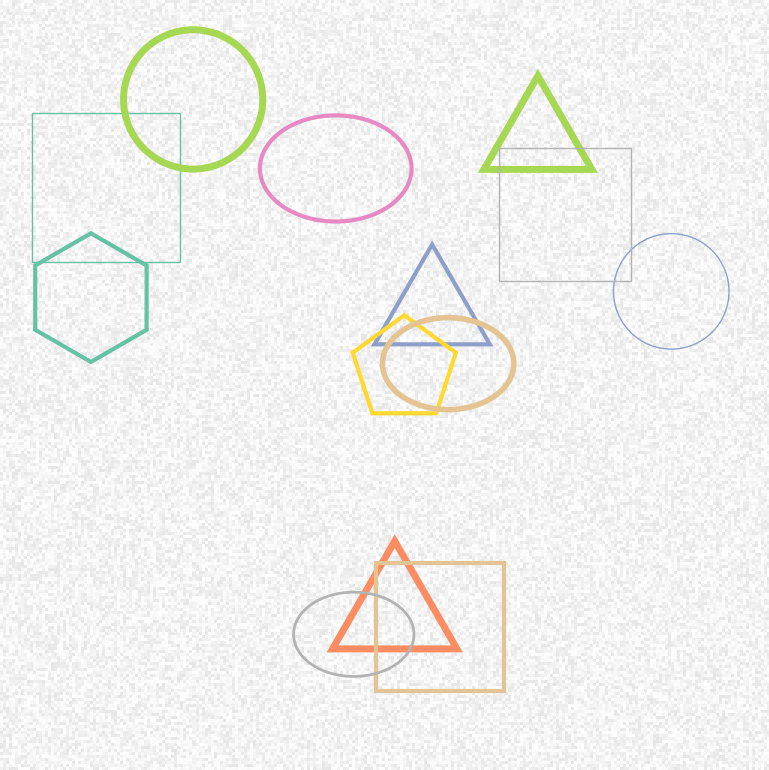[{"shape": "square", "thickness": 0.5, "radius": 0.48, "center": [0.138, 0.756]}, {"shape": "hexagon", "thickness": 1.5, "radius": 0.42, "center": [0.118, 0.613]}, {"shape": "triangle", "thickness": 2.5, "radius": 0.47, "center": [0.513, 0.204]}, {"shape": "triangle", "thickness": 1.5, "radius": 0.43, "center": [0.561, 0.596]}, {"shape": "circle", "thickness": 0.5, "radius": 0.38, "center": [0.872, 0.622]}, {"shape": "oval", "thickness": 1.5, "radius": 0.49, "center": [0.436, 0.781]}, {"shape": "circle", "thickness": 2.5, "radius": 0.45, "center": [0.251, 0.871]}, {"shape": "triangle", "thickness": 2.5, "radius": 0.4, "center": [0.699, 0.82]}, {"shape": "pentagon", "thickness": 1.5, "radius": 0.35, "center": [0.525, 0.52]}, {"shape": "square", "thickness": 1.5, "radius": 0.42, "center": [0.572, 0.185]}, {"shape": "oval", "thickness": 2, "radius": 0.43, "center": [0.582, 0.528]}, {"shape": "oval", "thickness": 1, "radius": 0.39, "center": [0.459, 0.176]}, {"shape": "square", "thickness": 0.5, "radius": 0.43, "center": [0.733, 0.722]}]